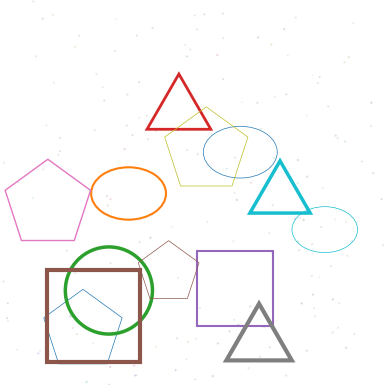[{"shape": "oval", "thickness": 0.5, "radius": 0.48, "center": [0.624, 0.605]}, {"shape": "pentagon", "thickness": 0.5, "radius": 0.54, "center": [0.215, 0.141]}, {"shape": "oval", "thickness": 1.5, "radius": 0.49, "center": [0.334, 0.497]}, {"shape": "circle", "thickness": 2.5, "radius": 0.57, "center": [0.283, 0.245]}, {"shape": "triangle", "thickness": 2, "radius": 0.48, "center": [0.465, 0.712]}, {"shape": "square", "thickness": 1.5, "radius": 0.49, "center": [0.61, 0.25]}, {"shape": "pentagon", "thickness": 0.5, "radius": 0.41, "center": [0.438, 0.292]}, {"shape": "square", "thickness": 3, "radius": 0.6, "center": [0.243, 0.18]}, {"shape": "pentagon", "thickness": 1, "radius": 0.58, "center": [0.124, 0.47]}, {"shape": "triangle", "thickness": 3, "radius": 0.49, "center": [0.673, 0.113]}, {"shape": "pentagon", "thickness": 0.5, "radius": 0.57, "center": [0.536, 0.609]}, {"shape": "triangle", "thickness": 2.5, "radius": 0.45, "center": [0.727, 0.492]}, {"shape": "oval", "thickness": 0.5, "radius": 0.43, "center": [0.844, 0.404]}]